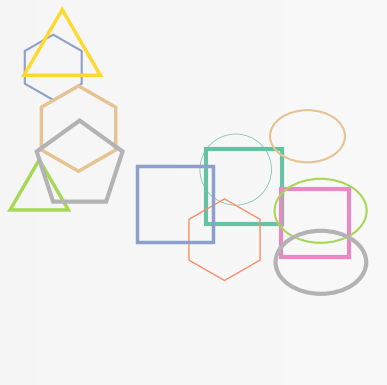[{"shape": "square", "thickness": 3, "radius": 0.49, "center": [0.63, 0.515]}, {"shape": "circle", "thickness": 0.5, "radius": 0.46, "center": [0.608, 0.56]}, {"shape": "hexagon", "thickness": 1, "radius": 0.53, "center": [0.579, 0.377]}, {"shape": "square", "thickness": 2.5, "radius": 0.5, "center": [0.452, 0.471]}, {"shape": "hexagon", "thickness": 1.5, "radius": 0.42, "center": [0.137, 0.825]}, {"shape": "square", "thickness": 3, "radius": 0.44, "center": [0.813, 0.421]}, {"shape": "triangle", "thickness": 2.5, "radius": 0.43, "center": [0.101, 0.498]}, {"shape": "oval", "thickness": 1.5, "radius": 0.59, "center": [0.827, 0.452]}, {"shape": "triangle", "thickness": 2.5, "radius": 0.57, "center": [0.161, 0.861]}, {"shape": "oval", "thickness": 1.5, "radius": 0.48, "center": [0.794, 0.646]}, {"shape": "hexagon", "thickness": 2.5, "radius": 0.55, "center": [0.203, 0.666]}, {"shape": "oval", "thickness": 3, "radius": 0.58, "center": [0.828, 0.319]}, {"shape": "pentagon", "thickness": 3, "radius": 0.58, "center": [0.205, 0.57]}]